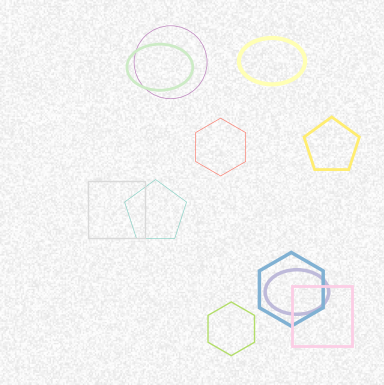[{"shape": "pentagon", "thickness": 0.5, "radius": 0.42, "center": [0.404, 0.449]}, {"shape": "oval", "thickness": 3, "radius": 0.43, "center": [0.707, 0.841]}, {"shape": "oval", "thickness": 2.5, "radius": 0.41, "center": [0.771, 0.242]}, {"shape": "hexagon", "thickness": 0.5, "radius": 0.38, "center": [0.573, 0.618]}, {"shape": "hexagon", "thickness": 2.5, "radius": 0.48, "center": [0.757, 0.249]}, {"shape": "hexagon", "thickness": 1, "radius": 0.35, "center": [0.601, 0.146]}, {"shape": "square", "thickness": 2, "radius": 0.39, "center": [0.836, 0.179]}, {"shape": "square", "thickness": 1, "radius": 0.37, "center": [0.304, 0.455]}, {"shape": "circle", "thickness": 0.5, "radius": 0.47, "center": [0.443, 0.838]}, {"shape": "oval", "thickness": 2, "radius": 0.43, "center": [0.415, 0.825]}, {"shape": "pentagon", "thickness": 2, "radius": 0.38, "center": [0.862, 0.621]}]